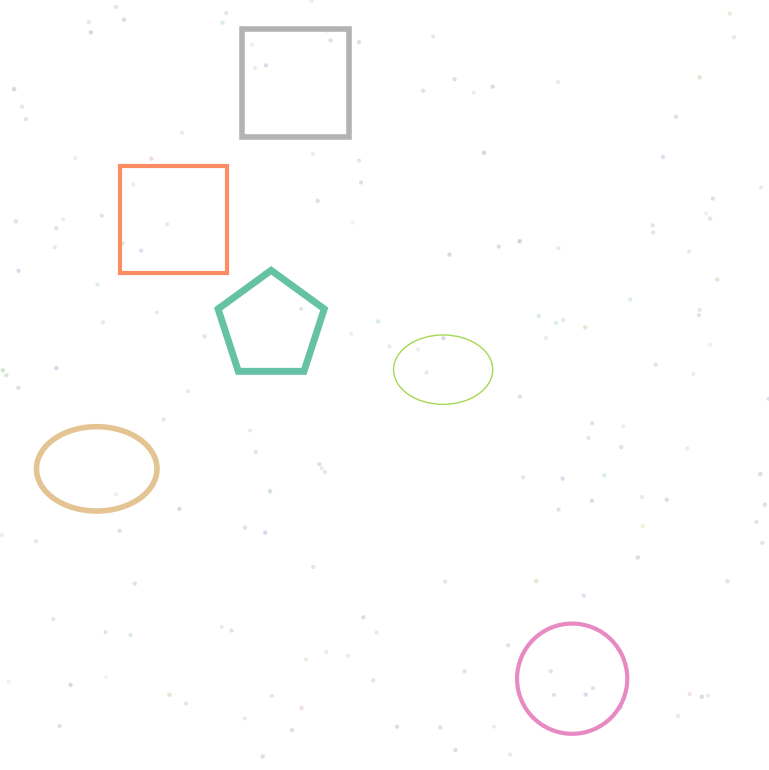[{"shape": "pentagon", "thickness": 2.5, "radius": 0.36, "center": [0.352, 0.576]}, {"shape": "square", "thickness": 1.5, "radius": 0.35, "center": [0.226, 0.714]}, {"shape": "circle", "thickness": 1.5, "radius": 0.36, "center": [0.743, 0.119]}, {"shape": "oval", "thickness": 0.5, "radius": 0.32, "center": [0.576, 0.52]}, {"shape": "oval", "thickness": 2, "radius": 0.39, "center": [0.126, 0.391]}, {"shape": "square", "thickness": 2, "radius": 0.35, "center": [0.384, 0.892]}]